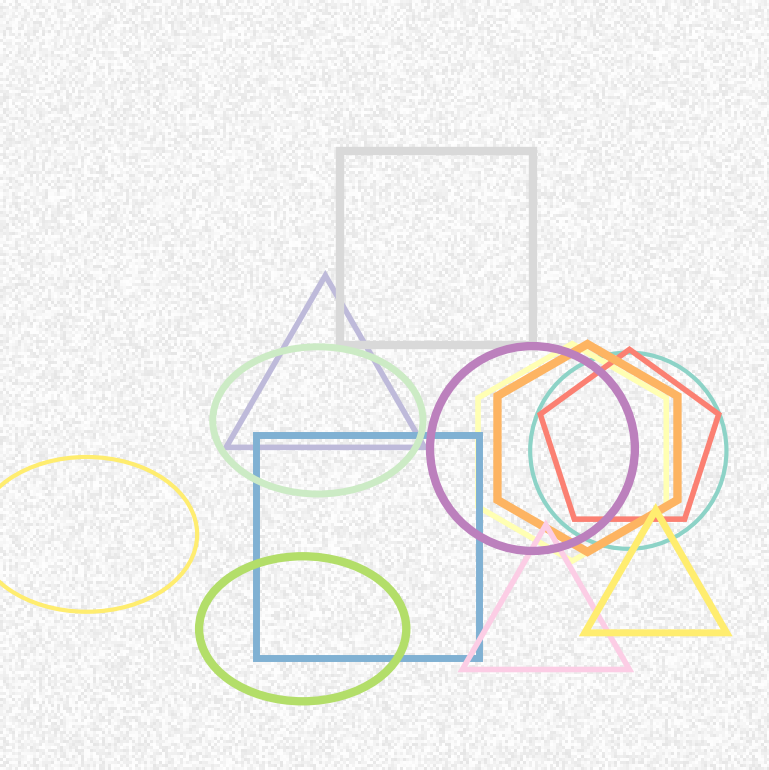[{"shape": "circle", "thickness": 1.5, "radius": 0.64, "center": [0.816, 0.415]}, {"shape": "hexagon", "thickness": 2, "radius": 0.71, "center": [0.743, 0.412]}, {"shape": "triangle", "thickness": 2, "radius": 0.74, "center": [0.423, 0.493]}, {"shape": "pentagon", "thickness": 2, "radius": 0.61, "center": [0.818, 0.424]}, {"shape": "square", "thickness": 2.5, "radius": 0.72, "center": [0.477, 0.29]}, {"shape": "hexagon", "thickness": 3, "radius": 0.67, "center": [0.763, 0.418]}, {"shape": "oval", "thickness": 3, "radius": 0.67, "center": [0.393, 0.183]}, {"shape": "triangle", "thickness": 2, "radius": 0.63, "center": [0.709, 0.193]}, {"shape": "square", "thickness": 3, "radius": 0.63, "center": [0.567, 0.678]}, {"shape": "circle", "thickness": 3, "radius": 0.67, "center": [0.691, 0.418]}, {"shape": "oval", "thickness": 2.5, "radius": 0.68, "center": [0.413, 0.454]}, {"shape": "triangle", "thickness": 2.5, "radius": 0.53, "center": [0.852, 0.231]}, {"shape": "oval", "thickness": 1.5, "radius": 0.72, "center": [0.112, 0.306]}]